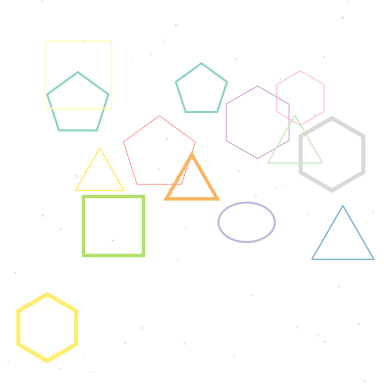[{"shape": "pentagon", "thickness": 1.5, "radius": 0.35, "center": [0.523, 0.766]}, {"shape": "pentagon", "thickness": 1.5, "radius": 0.42, "center": [0.202, 0.729]}, {"shape": "square", "thickness": 1, "radius": 0.43, "center": [0.203, 0.807]}, {"shape": "oval", "thickness": 1.5, "radius": 0.37, "center": [0.641, 0.423]}, {"shape": "pentagon", "thickness": 0.5, "radius": 0.49, "center": [0.414, 0.601]}, {"shape": "triangle", "thickness": 1, "radius": 0.47, "center": [0.891, 0.373]}, {"shape": "triangle", "thickness": 2.5, "radius": 0.38, "center": [0.498, 0.522]}, {"shape": "square", "thickness": 2.5, "radius": 0.39, "center": [0.293, 0.415]}, {"shape": "hexagon", "thickness": 1, "radius": 0.35, "center": [0.78, 0.745]}, {"shape": "hexagon", "thickness": 3, "radius": 0.47, "center": [0.862, 0.599]}, {"shape": "hexagon", "thickness": 0.5, "radius": 0.47, "center": [0.669, 0.682]}, {"shape": "triangle", "thickness": 1, "radius": 0.41, "center": [0.766, 0.618]}, {"shape": "hexagon", "thickness": 3, "radius": 0.43, "center": [0.123, 0.149]}, {"shape": "triangle", "thickness": 1, "radius": 0.37, "center": [0.259, 0.542]}]